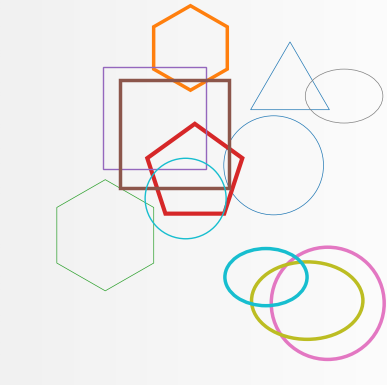[{"shape": "circle", "thickness": 0.5, "radius": 0.64, "center": [0.706, 0.571]}, {"shape": "triangle", "thickness": 0.5, "radius": 0.59, "center": [0.748, 0.774]}, {"shape": "hexagon", "thickness": 2.5, "radius": 0.55, "center": [0.492, 0.875]}, {"shape": "hexagon", "thickness": 0.5, "radius": 0.72, "center": [0.272, 0.389]}, {"shape": "pentagon", "thickness": 3, "radius": 0.64, "center": [0.503, 0.549]}, {"shape": "square", "thickness": 1, "radius": 0.66, "center": [0.398, 0.694]}, {"shape": "square", "thickness": 2.5, "radius": 0.7, "center": [0.45, 0.652]}, {"shape": "circle", "thickness": 2.5, "radius": 0.73, "center": [0.846, 0.212]}, {"shape": "oval", "thickness": 0.5, "radius": 0.5, "center": [0.888, 0.75]}, {"shape": "oval", "thickness": 2.5, "radius": 0.72, "center": [0.793, 0.219]}, {"shape": "circle", "thickness": 1, "radius": 0.52, "center": [0.479, 0.484]}, {"shape": "oval", "thickness": 2.5, "radius": 0.53, "center": [0.686, 0.28]}]